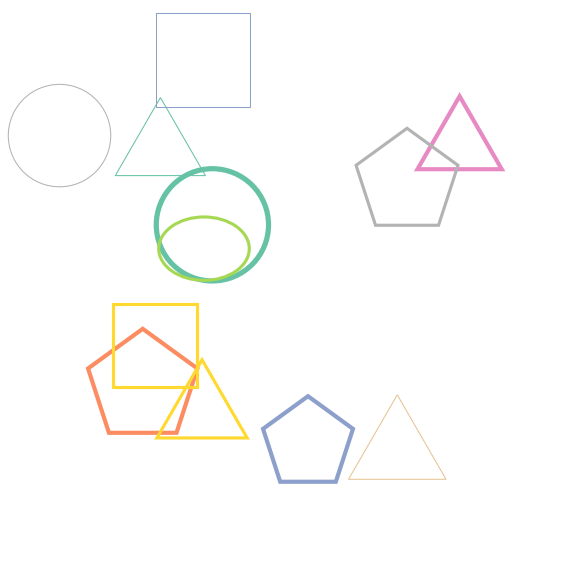[{"shape": "circle", "thickness": 2.5, "radius": 0.49, "center": [0.368, 0.61]}, {"shape": "triangle", "thickness": 0.5, "radius": 0.45, "center": [0.278, 0.74]}, {"shape": "pentagon", "thickness": 2, "radius": 0.5, "center": [0.247, 0.33]}, {"shape": "pentagon", "thickness": 2, "radius": 0.41, "center": [0.533, 0.231]}, {"shape": "square", "thickness": 0.5, "radius": 0.41, "center": [0.351, 0.895]}, {"shape": "triangle", "thickness": 2, "radius": 0.42, "center": [0.796, 0.748]}, {"shape": "oval", "thickness": 1.5, "radius": 0.39, "center": [0.353, 0.569]}, {"shape": "triangle", "thickness": 1.5, "radius": 0.45, "center": [0.35, 0.286]}, {"shape": "square", "thickness": 1.5, "radius": 0.36, "center": [0.268, 0.401]}, {"shape": "triangle", "thickness": 0.5, "radius": 0.49, "center": [0.688, 0.218]}, {"shape": "circle", "thickness": 0.5, "radius": 0.44, "center": [0.103, 0.764]}, {"shape": "pentagon", "thickness": 1.5, "radius": 0.46, "center": [0.705, 0.684]}]